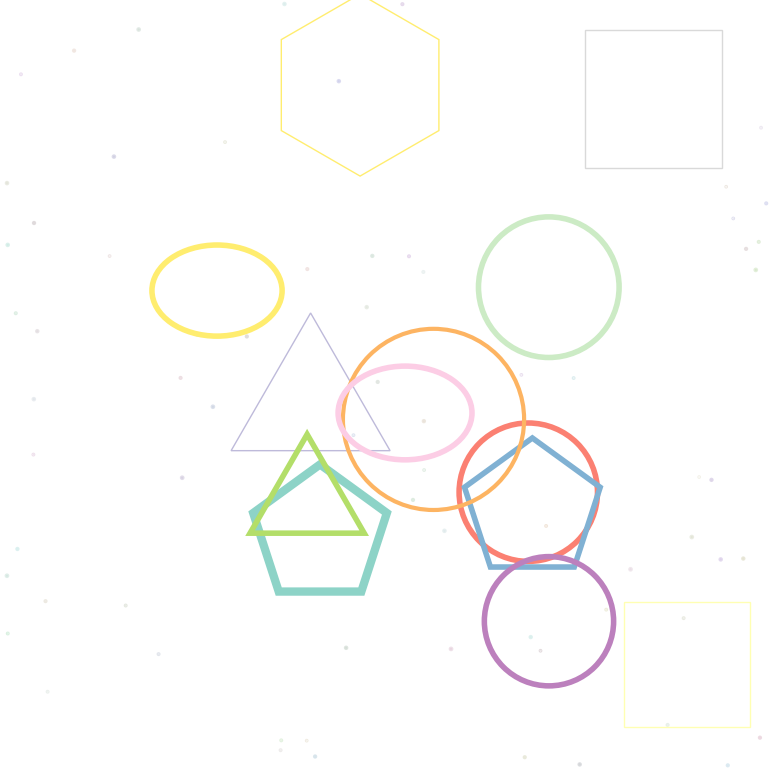[{"shape": "pentagon", "thickness": 3, "radius": 0.46, "center": [0.416, 0.306]}, {"shape": "square", "thickness": 0.5, "radius": 0.41, "center": [0.892, 0.137]}, {"shape": "triangle", "thickness": 0.5, "radius": 0.6, "center": [0.403, 0.474]}, {"shape": "circle", "thickness": 2, "radius": 0.45, "center": [0.686, 0.361]}, {"shape": "pentagon", "thickness": 2, "radius": 0.46, "center": [0.691, 0.339]}, {"shape": "circle", "thickness": 1.5, "radius": 0.59, "center": [0.563, 0.455]}, {"shape": "triangle", "thickness": 2, "radius": 0.43, "center": [0.399, 0.35]}, {"shape": "oval", "thickness": 2, "radius": 0.43, "center": [0.526, 0.464]}, {"shape": "square", "thickness": 0.5, "radius": 0.45, "center": [0.849, 0.872]}, {"shape": "circle", "thickness": 2, "radius": 0.42, "center": [0.713, 0.193]}, {"shape": "circle", "thickness": 2, "radius": 0.46, "center": [0.713, 0.627]}, {"shape": "oval", "thickness": 2, "radius": 0.42, "center": [0.282, 0.623]}, {"shape": "hexagon", "thickness": 0.5, "radius": 0.59, "center": [0.468, 0.889]}]